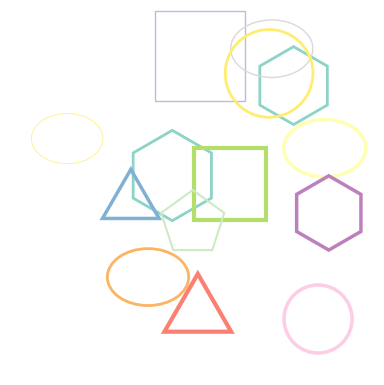[{"shape": "hexagon", "thickness": 2, "radius": 0.59, "center": [0.447, 0.544]}, {"shape": "hexagon", "thickness": 2, "radius": 0.51, "center": [0.763, 0.778]}, {"shape": "oval", "thickness": 2.5, "radius": 0.53, "center": [0.844, 0.615]}, {"shape": "square", "thickness": 1, "radius": 0.59, "center": [0.52, 0.855]}, {"shape": "triangle", "thickness": 3, "radius": 0.5, "center": [0.514, 0.188]}, {"shape": "triangle", "thickness": 2.5, "radius": 0.42, "center": [0.34, 0.475]}, {"shape": "oval", "thickness": 2, "radius": 0.53, "center": [0.384, 0.28]}, {"shape": "square", "thickness": 3, "radius": 0.47, "center": [0.597, 0.523]}, {"shape": "circle", "thickness": 2.5, "radius": 0.44, "center": [0.826, 0.171]}, {"shape": "oval", "thickness": 1, "radius": 0.53, "center": [0.706, 0.873]}, {"shape": "hexagon", "thickness": 2.5, "radius": 0.48, "center": [0.854, 0.447]}, {"shape": "pentagon", "thickness": 1.5, "radius": 0.43, "center": [0.501, 0.42]}, {"shape": "oval", "thickness": 0.5, "radius": 0.47, "center": [0.175, 0.64]}, {"shape": "circle", "thickness": 2, "radius": 0.57, "center": [0.699, 0.809]}]